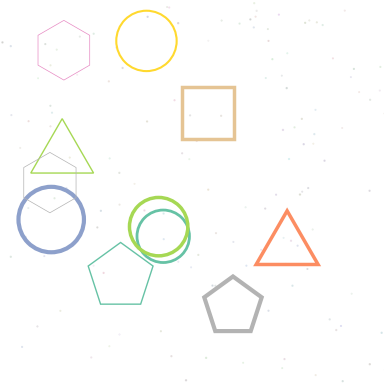[{"shape": "pentagon", "thickness": 1, "radius": 0.44, "center": [0.313, 0.282]}, {"shape": "circle", "thickness": 2, "radius": 0.34, "center": [0.424, 0.386]}, {"shape": "triangle", "thickness": 2.5, "radius": 0.46, "center": [0.746, 0.359]}, {"shape": "circle", "thickness": 3, "radius": 0.43, "center": [0.133, 0.43]}, {"shape": "hexagon", "thickness": 0.5, "radius": 0.39, "center": [0.166, 0.87]}, {"shape": "triangle", "thickness": 1, "radius": 0.47, "center": [0.161, 0.598]}, {"shape": "circle", "thickness": 2.5, "radius": 0.38, "center": [0.412, 0.411]}, {"shape": "circle", "thickness": 1.5, "radius": 0.39, "center": [0.38, 0.894]}, {"shape": "square", "thickness": 2.5, "radius": 0.34, "center": [0.54, 0.707]}, {"shape": "hexagon", "thickness": 0.5, "radius": 0.39, "center": [0.13, 0.526]}, {"shape": "pentagon", "thickness": 3, "radius": 0.39, "center": [0.605, 0.203]}]